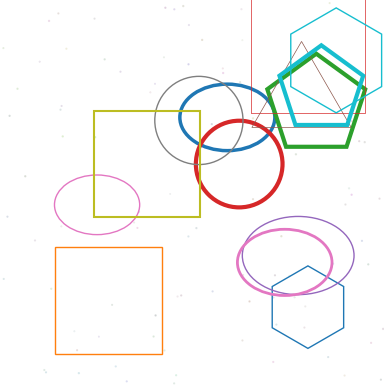[{"shape": "oval", "thickness": 2.5, "radius": 0.62, "center": [0.59, 0.695]}, {"shape": "hexagon", "thickness": 1, "radius": 0.54, "center": [0.8, 0.202]}, {"shape": "square", "thickness": 1, "radius": 0.7, "center": [0.282, 0.22]}, {"shape": "pentagon", "thickness": 3, "radius": 0.67, "center": [0.821, 0.727]}, {"shape": "square", "thickness": 0.5, "radius": 0.74, "center": [0.801, 0.855]}, {"shape": "circle", "thickness": 3, "radius": 0.56, "center": [0.621, 0.574]}, {"shape": "oval", "thickness": 1, "radius": 0.73, "center": [0.774, 0.336]}, {"shape": "triangle", "thickness": 0.5, "radius": 0.74, "center": [0.783, 0.743]}, {"shape": "oval", "thickness": 2, "radius": 0.61, "center": [0.74, 0.318]}, {"shape": "oval", "thickness": 1, "radius": 0.55, "center": [0.252, 0.468]}, {"shape": "circle", "thickness": 1, "radius": 0.57, "center": [0.517, 0.687]}, {"shape": "square", "thickness": 1.5, "radius": 0.69, "center": [0.381, 0.574]}, {"shape": "pentagon", "thickness": 3, "radius": 0.57, "center": [0.835, 0.768]}, {"shape": "hexagon", "thickness": 1, "radius": 0.68, "center": [0.873, 0.843]}]